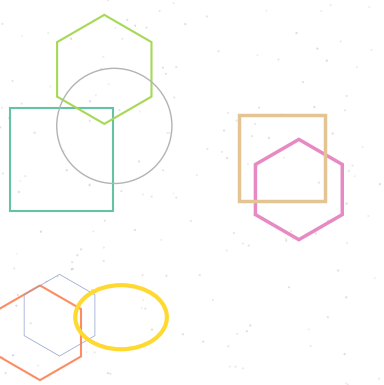[{"shape": "square", "thickness": 1.5, "radius": 0.67, "center": [0.16, 0.585]}, {"shape": "hexagon", "thickness": 1.5, "radius": 0.62, "center": [0.104, 0.136]}, {"shape": "hexagon", "thickness": 0.5, "radius": 0.53, "center": [0.155, 0.181]}, {"shape": "hexagon", "thickness": 2.5, "radius": 0.65, "center": [0.776, 0.508]}, {"shape": "hexagon", "thickness": 1.5, "radius": 0.71, "center": [0.271, 0.82]}, {"shape": "oval", "thickness": 3, "radius": 0.59, "center": [0.314, 0.176]}, {"shape": "square", "thickness": 2.5, "radius": 0.56, "center": [0.733, 0.589]}, {"shape": "circle", "thickness": 1, "radius": 0.75, "center": [0.297, 0.673]}]